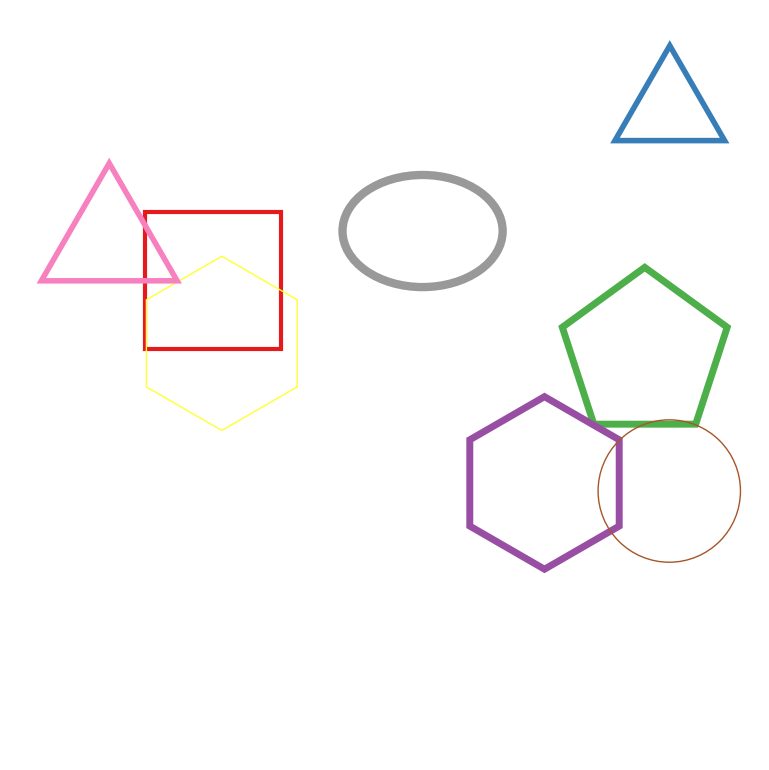[{"shape": "square", "thickness": 1.5, "radius": 0.44, "center": [0.277, 0.636]}, {"shape": "triangle", "thickness": 2, "radius": 0.41, "center": [0.87, 0.859]}, {"shape": "pentagon", "thickness": 2.5, "radius": 0.56, "center": [0.837, 0.54]}, {"shape": "hexagon", "thickness": 2.5, "radius": 0.56, "center": [0.707, 0.373]}, {"shape": "hexagon", "thickness": 0.5, "radius": 0.57, "center": [0.288, 0.554]}, {"shape": "circle", "thickness": 0.5, "radius": 0.46, "center": [0.869, 0.362]}, {"shape": "triangle", "thickness": 2, "radius": 0.51, "center": [0.142, 0.686]}, {"shape": "oval", "thickness": 3, "radius": 0.52, "center": [0.549, 0.7]}]